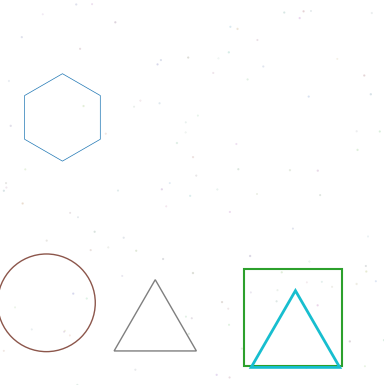[{"shape": "hexagon", "thickness": 0.5, "radius": 0.57, "center": [0.162, 0.695]}, {"shape": "square", "thickness": 1.5, "radius": 0.63, "center": [0.761, 0.175]}, {"shape": "circle", "thickness": 1, "radius": 0.63, "center": [0.121, 0.213]}, {"shape": "triangle", "thickness": 1, "radius": 0.62, "center": [0.403, 0.15]}, {"shape": "triangle", "thickness": 2, "radius": 0.66, "center": [0.767, 0.112]}]